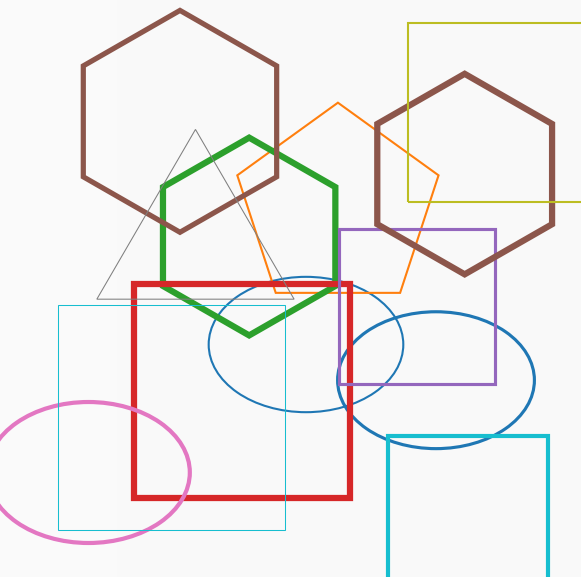[{"shape": "oval", "thickness": 1.5, "radius": 0.85, "center": [0.75, 0.341]}, {"shape": "oval", "thickness": 1, "radius": 0.84, "center": [0.526, 0.403]}, {"shape": "pentagon", "thickness": 1, "radius": 0.91, "center": [0.581, 0.639]}, {"shape": "hexagon", "thickness": 3, "radius": 0.86, "center": [0.429, 0.59]}, {"shape": "square", "thickness": 3, "radius": 0.93, "center": [0.416, 0.322]}, {"shape": "square", "thickness": 1.5, "radius": 0.67, "center": [0.718, 0.469]}, {"shape": "hexagon", "thickness": 2.5, "radius": 0.96, "center": [0.31, 0.789]}, {"shape": "hexagon", "thickness": 3, "radius": 0.87, "center": [0.799, 0.698]}, {"shape": "oval", "thickness": 2, "radius": 0.87, "center": [0.152, 0.181]}, {"shape": "triangle", "thickness": 0.5, "radius": 0.98, "center": [0.336, 0.579]}, {"shape": "square", "thickness": 1, "radius": 0.77, "center": [0.857, 0.804]}, {"shape": "square", "thickness": 2, "radius": 0.69, "center": [0.805, 0.105]}, {"shape": "square", "thickness": 0.5, "radius": 0.97, "center": [0.295, 0.276]}]